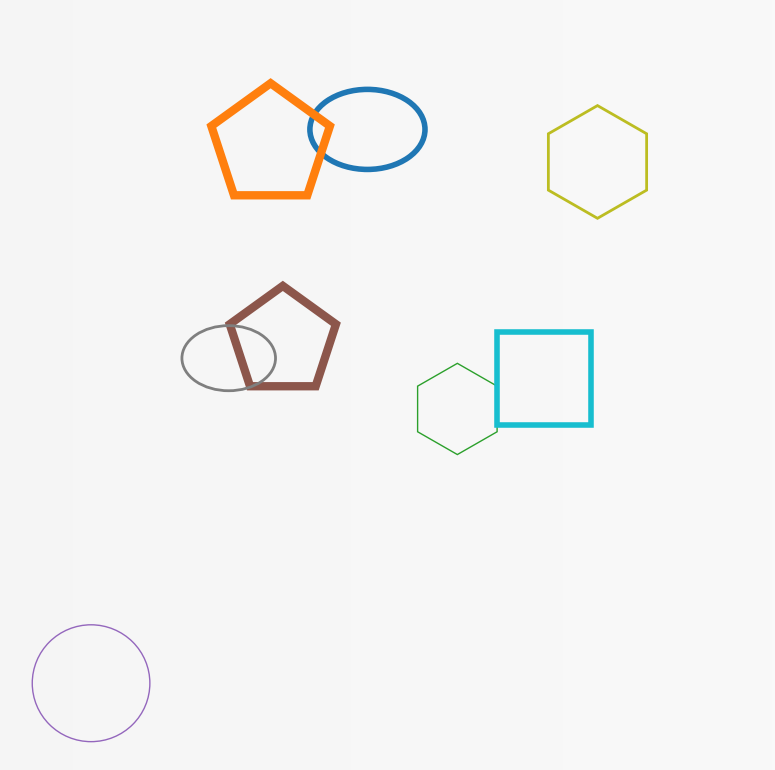[{"shape": "oval", "thickness": 2, "radius": 0.37, "center": [0.474, 0.832]}, {"shape": "pentagon", "thickness": 3, "radius": 0.4, "center": [0.349, 0.811]}, {"shape": "hexagon", "thickness": 0.5, "radius": 0.3, "center": [0.59, 0.469]}, {"shape": "circle", "thickness": 0.5, "radius": 0.38, "center": [0.117, 0.113]}, {"shape": "pentagon", "thickness": 3, "radius": 0.36, "center": [0.365, 0.557]}, {"shape": "oval", "thickness": 1, "radius": 0.3, "center": [0.295, 0.535]}, {"shape": "hexagon", "thickness": 1, "radius": 0.37, "center": [0.771, 0.79]}, {"shape": "square", "thickness": 2, "radius": 0.3, "center": [0.702, 0.508]}]